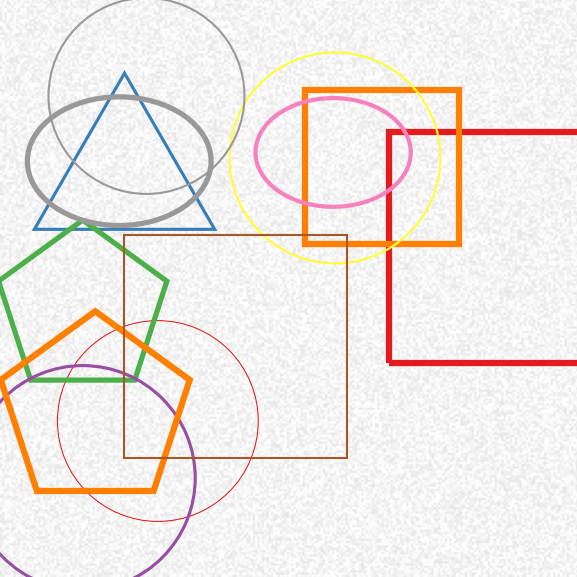[{"shape": "square", "thickness": 3, "radius": 1.0, "center": [0.873, 0.571]}, {"shape": "circle", "thickness": 0.5, "radius": 0.87, "center": [0.273, 0.27]}, {"shape": "triangle", "thickness": 1.5, "radius": 0.9, "center": [0.216, 0.692]}, {"shape": "pentagon", "thickness": 2.5, "radius": 0.77, "center": [0.143, 0.465]}, {"shape": "circle", "thickness": 1.5, "radius": 0.97, "center": [0.143, 0.171]}, {"shape": "square", "thickness": 3, "radius": 0.67, "center": [0.662, 0.709]}, {"shape": "pentagon", "thickness": 3, "radius": 0.86, "center": [0.165, 0.288]}, {"shape": "circle", "thickness": 1, "radius": 0.91, "center": [0.58, 0.726]}, {"shape": "square", "thickness": 1, "radius": 0.96, "center": [0.408, 0.399]}, {"shape": "oval", "thickness": 2, "radius": 0.67, "center": [0.577, 0.735]}, {"shape": "circle", "thickness": 1, "radius": 0.85, "center": [0.254, 0.833]}, {"shape": "oval", "thickness": 2.5, "radius": 0.8, "center": [0.206, 0.72]}]